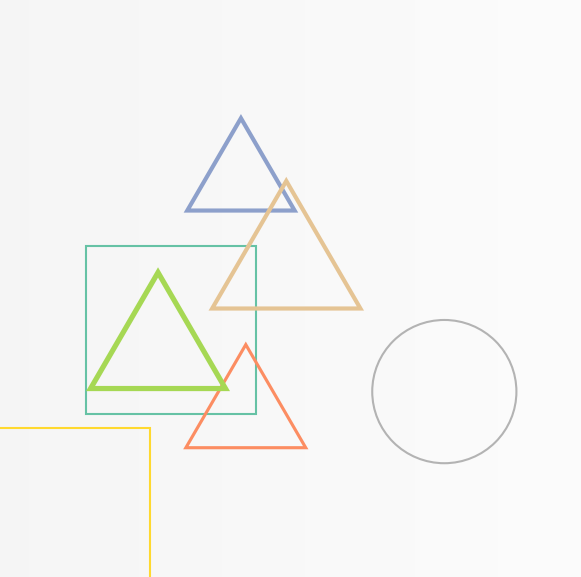[{"shape": "square", "thickness": 1, "radius": 0.73, "center": [0.294, 0.428]}, {"shape": "triangle", "thickness": 1.5, "radius": 0.6, "center": [0.423, 0.283]}, {"shape": "triangle", "thickness": 2, "radius": 0.53, "center": [0.415, 0.688]}, {"shape": "triangle", "thickness": 2.5, "radius": 0.67, "center": [0.272, 0.393]}, {"shape": "square", "thickness": 1, "radius": 0.73, "center": [0.111, 0.111]}, {"shape": "triangle", "thickness": 2, "radius": 0.74, "center": [0.493, 0.539]}, {"shape": "circle", "thickness": 1, "radius": 0.62, "center": [0.764, 0.321]}]